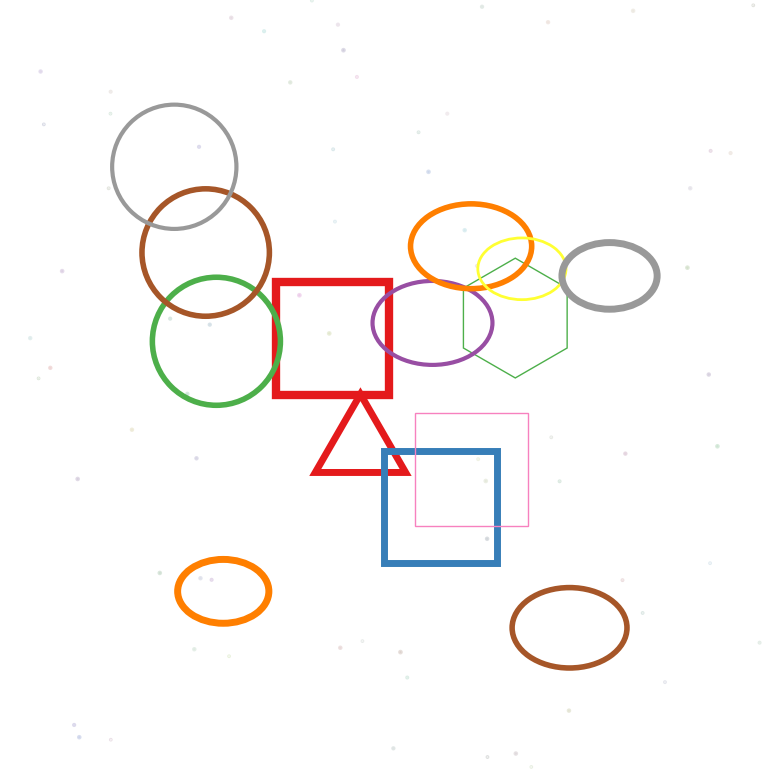[{"shape": "square", "thickness": 3, "radius": 0.37, "center": [0.432, 0.561]}, {"shape": "triangle", "thickness": 2.5, "radius": 0.34, "center": [0.468, 0.42]}, {"shape": "square", "thickness": 2.5, "radius": 0.37, "center": [0.572, 0.341]}, {"shape": "hexagon", "thickness": 0.5, "radius": 0.39, "center": [0.669, 0.587]}, {"shape": "circle", "thickness": 2, "radius": 0.42, "center": [0.281, 0.557]}, {"shape": "oval", "thickness": 1.5, "radius": 0.39, "center": [0.562, 0.581]}, {"shape": "oval", "thickness": 2.5, "radius": 0.3, "center": [0.29, 0.232]}, {"shape": "oval", "thickness": 2, "radius": 0.39, "center": [0.612, 0.68]}, {"shape": "oval", "thickness": 1, "radius": 0.29, "center": [0.678, 0.651]}, {"shape": "circle", "thickness": 2, "radius": 0.41, "center": [0.267, 0.672]}, {"shape": "oval", "thickness": 2, "radius": 0.37, "center": [0.74, 0.185]}, {"shape": "square", "thickness": 0.5, "radius": 0.37, "center": [0.612, 0.39]}, {"shape": "circle", "thickness": 1.5, "radius": 0.4, "center": [0.226, 0.783]}, {"shape": "oval", "thickness": 2.5, "radius": 0.31, "center": [0.792, 0.642]}]